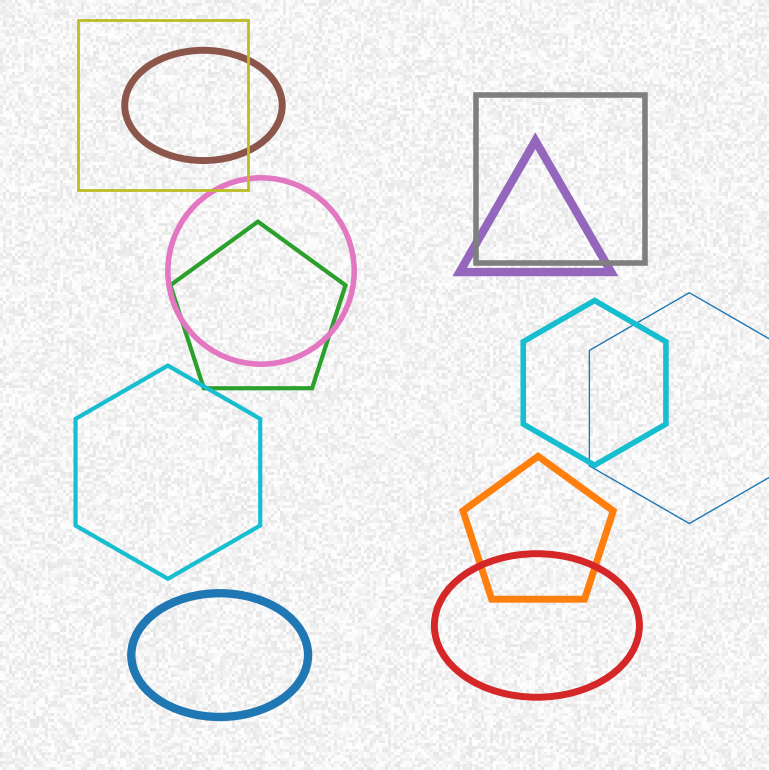[{"shape": "hexagon", "thickness": 0.5, "radius": 0.75, "center": [0.895, 0.47]}, {"shape": "oval", "thickness": 3, "radius": 0.57, "center": [0.285, 0.149]}, {"shape": "pentagon", "thickness": 2.5, "radius": 0.51, "center": [0.699, 0.305]}, {"shape": "pentagon", "thickness": 1.5, "radius": 0.6, "center": [0.335, 0.593]}, {"shape": "oval", "thickness": 2.5, "radius": 0.67, "center": [0.697, 0.188]}, {"shape": "triangle", "thickness": 3, "radius": 0.57, "center": [0.695, 0.704]}, {"shape": "oval", "thickness": 2.5, "radius": 0.51, "center": [0.264, 0.863]}, {"shape": "circle", "thickness": 2, "radius": 0.6, "center": [0.339, 0.648]}, {"shape": "square", "thickness": 2, "radius": 0.55, "center": [0.728, 0.768]}, {"shape": "square", "thickness": 1, "radius": 0.55, "center": [0.211, 0.864]}, {"shape": "hexagon", "thickness": 1.5, "radius": 0.69, "center": [0.218, 0.387]}, {"shape": "hexagon", "thickness": 2, "radius": 0.53, "center": [0.772, 0.503]}]